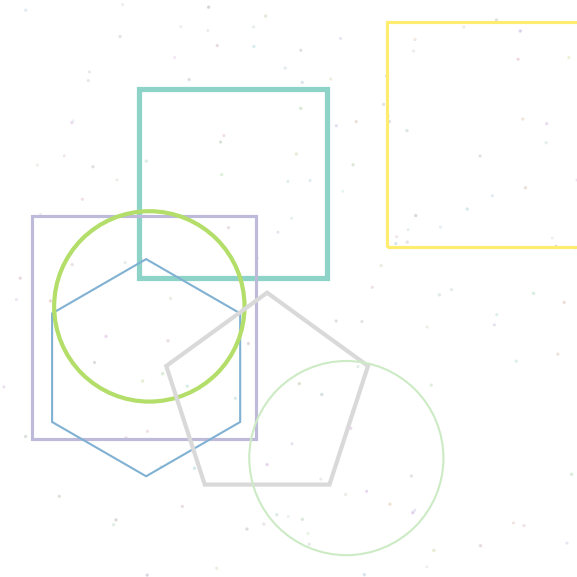[{"shape": "square", "thickness": 2.5, "radius": 0.82, "center": [0.403, 0.681]}, {"shape": "square", "thickness": 1.5, "radius": 0.97, "center": [0.249, 0.432]}, {"shape": "hexagon", "thickness": 1, "radius": 0.94, "center": [0.253, 0.362]}, {"shape": "circle", "thickness": 2, "radius": 0.82, "center": [0.259, 0.469]}, {"shape": "pentagon", "thickness": 2, "radius": 0.92, "center": [0.463, 0.309]}, {"shape": "circle", "thickness": 1, "radius": 0.84, "center": [0.6, 0.206]}, {"shape": "square", "thickness": 1.5, "radius": 0.98, "center": [0.865, 0.766]}]